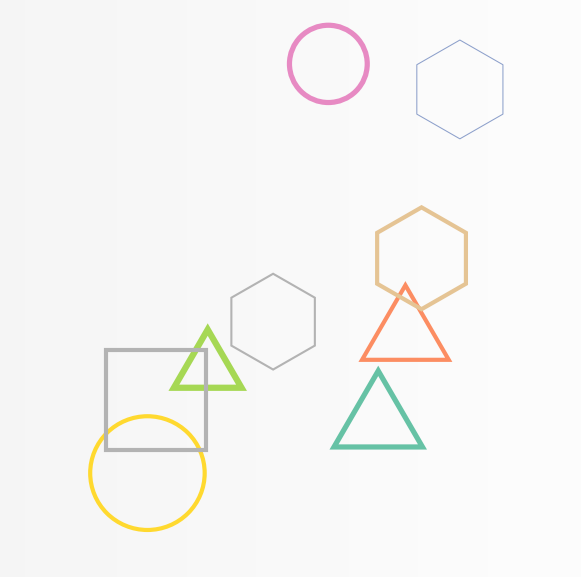[{"shape": "triangle", "thickness": 2.5, "radius": 0.44, "center": [0.651, 0.269]}, {"shape": "triangle", "thickness": 2, "radius": 0.43, "center": [0.697, 0.419]}, {"shape": "hexagon", "thickness": 0.5, "radius": 0.43, "center": [0.791, 0.844]}, {"shape": "circle", "thickness": 2.5, "radius": 0.33, "center": [0.565, 0.889]}, {"shape": "triangle", "thickness": 3, "radius": 0.34, "center": [0.357, 0.361]}, {"shape": "circle", "thickness": 2, "radius": 0.49, "center": [0.254, 0.18]}, {"shape": "hexagon", "thickness": 2, "radius": 0.44, "center": [0.725, 0.552]}, {"shape": "square", "thickness": 2, "radius": 0.43, "center": [0.268, 0.307]}, {"shape": "hexagon", "thickness": 1, "radius": 0.41, "center": [0.47, 0.442]}]